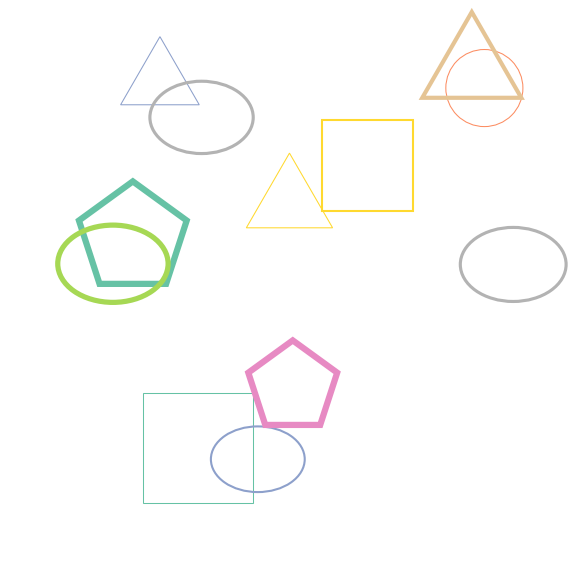[{"shape": "square", "thickness": 0.5, "radius": 0.48, "center": [0.342, 0.223]}, {"shape": "pentagon", "thickness": 3, "radius": 0.49, "center": [0.23, 0.587]}, {"shape": "circle", "thickness": 0.5, "radius": 0.33, "center": [0.839, 0.847]}, {"shape": "triangle", "thickness": 0.5, "radius": 0.39, "center": [0.277, 0.857]}, {"shape": "oval", "thickness": 1, "radius": 0.41, "center": [0.446, 0.204]}, {"shape": "pentagon", "thickness": 3, "radius": 0.4, "center": [0.507, 0.329]}, {"shape": "oval", "thickness": 2.5, "radius": 0.48, "center": [0.196, 0.542]}, {"shape": "triangle", "thickness": 0.5, "radius": 0.43, "center": [0.501, 0.648]}, {"shape": "square", "thickness": 1, "radius": 0.4, "center": [0.636, 0.713]}, {"shape": "triangle", "thickness": 2, "radius": 0.49, "center": [0.817, 0.879]}, {"shape": "oval", "thickness": 1.5, "radius": 0.45, "center": [0.349, 0.796]}, {"shape": "oval", "thickness": 1.5, "radius": 0.46, "center": [0.889, 0.541]}]